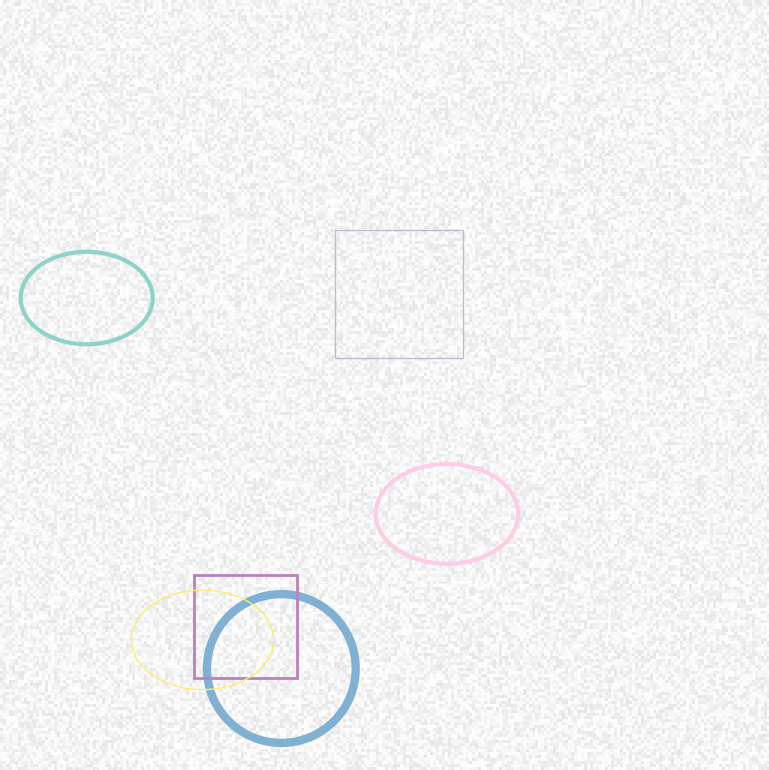[{"shape": "oval", "thickness": 1.5, "radius": 0.43, "center": [0.113, 0.613]}, {"shape": "square", "thickness": 0.5, "radius": 0.42, "center": [0.518, 0.618]}, {"shape": "circle", "thickness": 3, "radius": 0.48, "center": [0.365, 0.132]}, {"shape": "oval", "thickness": 1.5, "radius": 0.46, "center": [0.58, 0.333]}, {"shape": "square", "thickness": 1, "radius": 0.33, "center": [0.319, 0.187]}, {"shape": "oval", "thickness": 0.5, "radius": 0.46, "center": [0.263, 0.169]}]